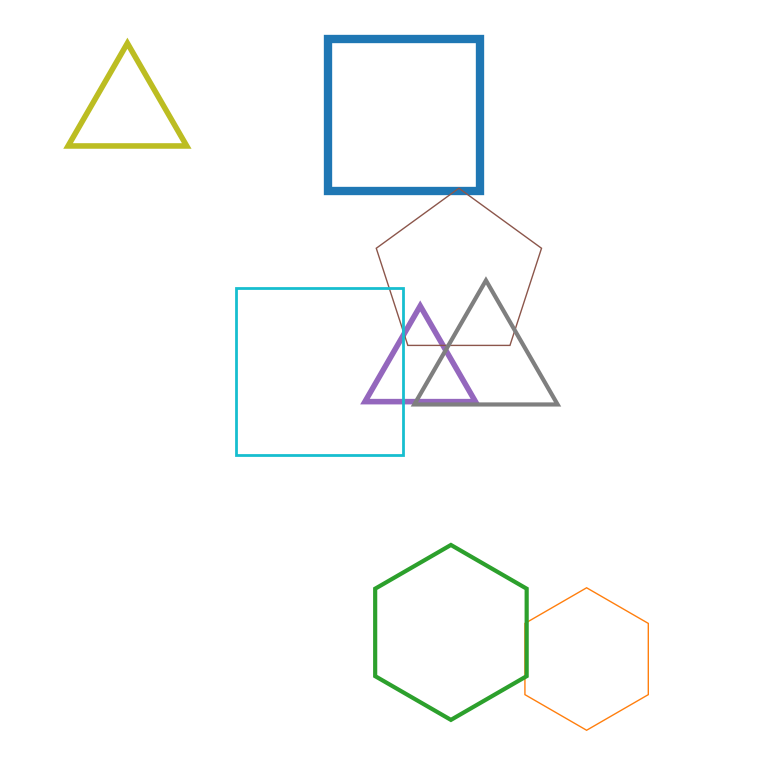[{"shape": "square", "thickness": 3, "radius": 0.49, "center": [0.525, 0.851]}, {"shape": "hexagon", "thickness": 0.5, "radius": 0.46, "center": [0.762, 0.144]}, {"shape": "hexagon", "thickness": 1.5, "radius": 0.57, "center": [0.586, 0.179]}, {"shape": "triangle", "thickness": 2, "radius": 0.41, "center": [0.546, 0.52]}, {"shape": "pentagon", "thickness": 0.5, "radius": 0.56, "center": [0.596, 0.643]}, {"shape": "triangle", "thickness": 1.5, "radius": 0.54, "center": [0.631, 0.528]}, {"shape": "triangle", "thickness": 2, "radius": 0.44, "center": [0.165, 0.855]}, {"shape": "square", "thickness": 1, "radius": 0.54, "center": [0.415, 0.517]}]